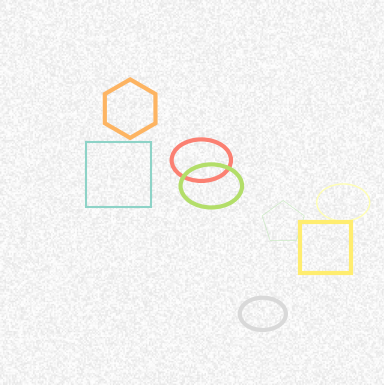[{"shape": "square", "thickness": 1.5, "radius": 0.42, "center": [0.307, 0.547]}, {"shape": "oval", "thickness": 1, "radius": 0.34, "center": [0.891, 0.474]}, {"shape": "oval", "thickness": 3, "radius": 0.39, "center": [0.523, 0.584]}, {"shape": "hexagon", "thickness": 3, "radius": 0.38, "center": [0.338, 0.718]}, {"shape": "oval", "thickness": 3, "radius": 0.4, "center": [0.549, 0.517]}, {"shape": "oval", "thickness": 3, "radius": 0.3, "center": [0.683, 0.185]}, {"shape": "pentagon", "thickness": 0.5, "radius": 0.29, "center": [0.736, 0.422]}, {"shape": "square", "thickness": 3, "radius": 0.33, "center": [0.845, 0.357]}]